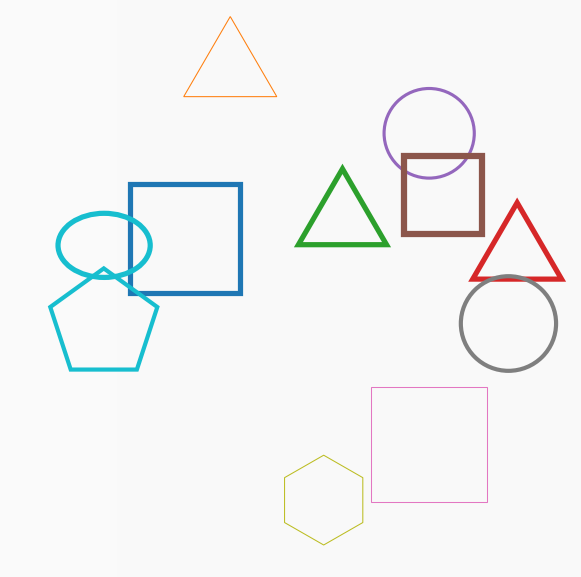[{"shape": "square", "thickness": 2.5, "radius": 0.47, "center": [0.319, 0.586]}, {"shape": "triangle", "thickness": 0.5, "radius": 0.46, "center": [0.396, 0.878]}, {"shape": "triangle", "thickness": 2.5, "radius": 0.44, "center": [0.589, 0.619]}, {"shape": "triangle", "thickness": 2.5, "radius": 0.44, "center": [0.89, 0.56]}, {"shape": "circle", "thickness": 1.5, "radius": 0.39, "center": [0.738, 0.768]}, {"shape": "square", "thickness": 3, "radius": 0.33, "center": [0.763, 0.662]}, {"shape": "square", "thickness": 0.5, "radius": 0.5, "center": [0.738, 0.229]}, {"shape": "circle", "thickness": 2, "radius": 0.41, "center": [0.875, 0.439]}, {"shape": "hexagon", "thickness": 0.5, "radius": 0.39, "center": [0.557, 0.133]}, {"shape": "oval", "thickness": 2.5, "radius": 0.4, "center": [0.179, 0.574]}, {"shape": "pentagon", "thickness": 2, "radius": 0.48, "center": [0.179, 0.438]}]